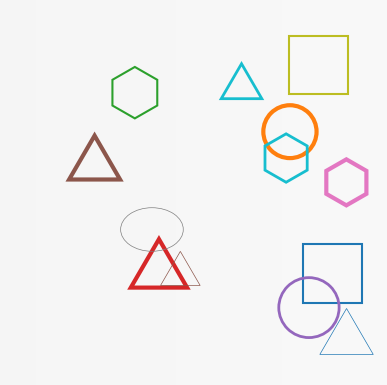[{"shape": "triangle", "thickness": 0.5, "radius": 0.4, "center": [0.894, 0.119]}, {"shape": "square", "thickness": 1.5, "radius": 0.38, "center": [0.859, 0.29]}, {"shape": "circle", "thickness": 3, "radius": 0.34, "center": [0.748, 0.658]}, {"shape": "hexagon", "thickness": 1.5, "radius": 0.33, "center": [0.348, 0.759]}, {"shape": "triangle", "thickness": 3, "radius": 0.42, "center": [0.41, 0.295]}, {"shape": "circle", "thickness": 2, "radius": 0.39, "center": [0.797, 0.201]}, {"shape": "triangle", "thickness": 3, "radius": 0.38, "center": [0.244, 0.572]}, {"shape": "triangle", "thickness": 0.5, "radius": 0.3, "center": [0.465, 0.288]}, {"shape": "hexagon", "thickness": 3, "radius": 0.3, "center": [0.894, 0.526]}, {"shape": "oval", "thickness": 0.5, "radius": 0.4, "center": [0.392, 0.404]}, {"shape": "square", "thickness": 1.5, "radius": 0.38, "center": [0.823, 0.831]}, {"shape": "hexagon", "thickness": 2, "radius": 0.31, "center": [0.738, 0.589]}, {"shape": "triangle", "thickness": 2, "radius": 0.3, "center": [0.623, 0.774]}]